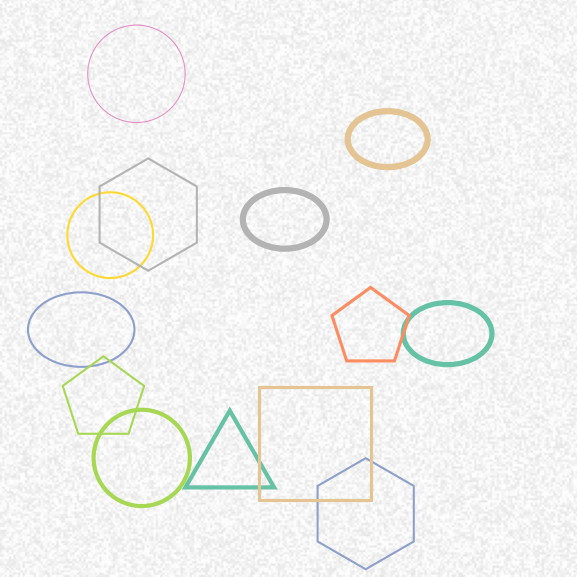[{"shape": "oval", "thickness": 2.5, "radius": 0.38, "center": [0.775, 0.421]}, {"shape": "triangle", "thickness": 2, "radius": 0.44, "center": [0.398, 0.199]}, {"shape": "pentagon", "thickness": 1.5, "radius": 0.35, "center": [0.642, 0.431]}, {"shape": "oval", "thickness": 1, "radius": 0.46, "center": [0.141, 0.428]}, {"shape": "hexagon", "thickness": 1, "radius": 0.48, "center": [0.633, 0.11]}, {"shape": "circle", "thickness": 0.5, "radius": 0.42, "center": [0.236, 0.871]}, {"shape": "circle", "thickness": 2, "radius": 0.42, "center": [0.245, 0.206]}, {"shape": "pentagon", "thickness": 1, "radius": 0.37, "center": [0.179, 0.308]}, {"shape": "circle", "thickness": 1, "radius": 0.37, "center": [0.191, 0.592]}, {"shape": "square", "thickness": 1.5, "radius": 0.49, "center": [0.546, 0.232]}, {"shape": "oval", "thickness": 3, "radius": 0.35, "center": [0.671, 0.758]}, {"shape": "hexagon", "thickness": 1, "radius": 0.49, "center": [0.257, 0.628]}, {"shape": "oval", "thickness": 3, "radius": 0.36, "center": [0.493, 0.619]}]